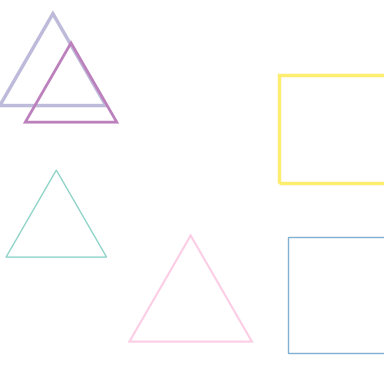[{"shape": "triangle", "thickness": 1, "radius": 0.75, "center": [0.146, 0.407]}, {"shape": "triangle", "thickness": 2.5, "radius": 0.8, "center": [0.137, 0.805]}, {"shape": "square", "thickness": 1, "radius": 0.75, "center": [0.898, 0.234]}, {"shape": "triangle", "thickness": 1.5, "radius": 0.92, "center": [0.495, 0.205]}, {"shape": "triangle", "thickness": 2, "radius": 0.69, "center": [0.184, 0.751]}, {"shape": "square", "thickness": 2.5, "radius": 0.7, "center": [0.865, 0.665]}]